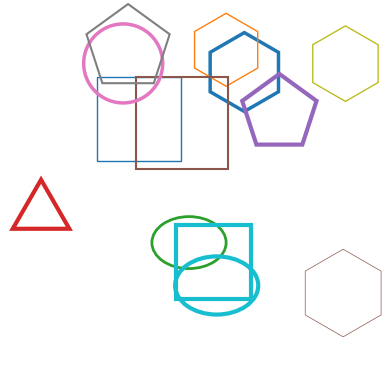[{"shape": "square", "thickness": 1, "radius": 0.55, "center": [0.361, 0.691]}, {"shape": "hexagon", "thickness": 2.5, "radius": 0.51, "center": [0.635, 0.813]}, {"shape": "hexagon", "thickness": 1, "radius": 0.47, "center": [0.587, 0.871]}, {"shape": "oval", "thickness": 2, "radius": 0.48, "center": [0.491, 0.37]}, {"shape": "triangle", "thickness": 3, "radius": 0.42, "center": [0.107, 0.448]}, {"shape": "pentagon", "thickness": 3, "radius": 0.51, "center": [0.726, 0.707]}, {"shape": "square", "thickness": 1.5, "radius": 0.6, "center": [0.472, 0.681]}, {"shape": "hexagon", "thickness": 0.5, "radius": 0.57, "center": [0.891, 0.239]}, {"shape": "circle", "thickness": 2.5, "radius": 0.51, "center": [0.32, 0.835]}, {"shape": "pentagon", "thickness": 1.5, "radius": 0.57, "center": [0.333, 0.876]}, {"shape": "hexagon", "thickness": 1, "radius": 0.49, "center": [0.897, 0.835]}, {"shape": "oval", "thickness": 3, "radius": 0.54, "center": [0.563, 0.259]}, {"shape": "square", "thickness": 3, "radius": 0.48, "center": [0.555, 0.318]}]